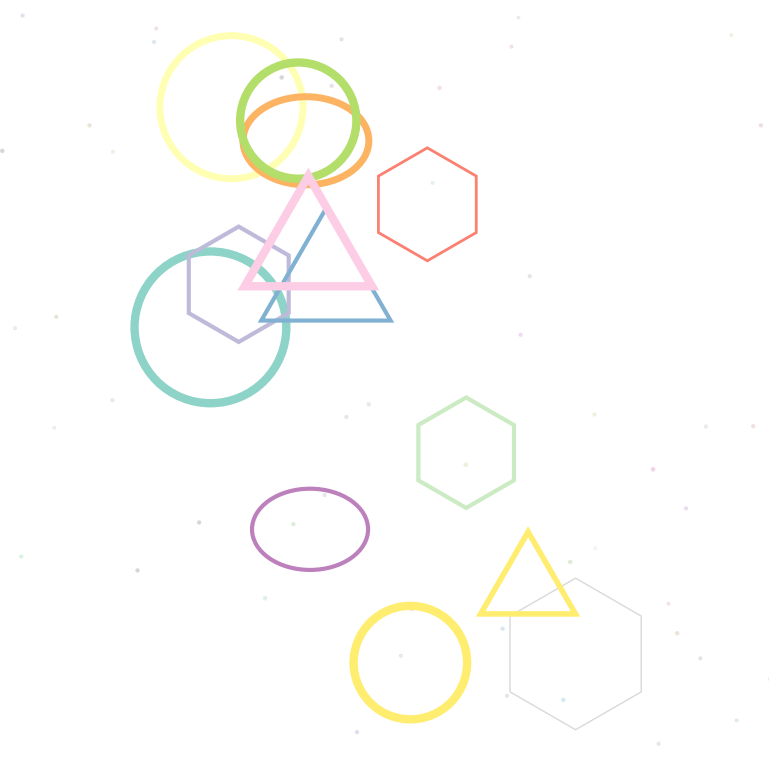[{"shape": "circle", "thickness": 3, "radius": 0.49, "center": [0.273, 0.575]}, {"shape": "circle", "thickness": 2.5, "radius": 0.46, "center": [0.301, 0.861]}, {"shape": "hexagon", "thickness": 1.5, "radius": 0.37, "center": [0.31, 0.631]}, {"shape": "hexagon", "thickness": 1, "radius": 0.37, "center": [0.555, 0.735]}, {"shape": "triangle", "thickness": 1.5, "radius": 0.48, "center": [0.423, 0.632]}, {"shape": "oval", "thickness": 2.5, "radius": 0.41, "center": [0.397, 0.817]}, {"shape": "circle", "thickness": 3, "radius": 0.38, "center": [0.387, 0.843]}, {"shape": "triangle", "thickness": 3, "radius": 0.48, "center": [0.4, 0.676]}, {"shape": "hexagon", "thickness": 0.5, "radius": 0.49, "center": [0.748, 0.151]}, {"shape": "oval", "thickness": 1.5, "radius": 0.38, "center": [0.403, 0.313]}, {"shape": "hexagon", "thickness": 1.5, "radius": 0.36, "center": [0.605, 0.412]}, {"shape": "triangle", "thickness": 2, "radius": 0.36, "center": [0.686, 0.238]}, {"shape": "circle", "thickness": 3, "radius": 0.37, "center": [0.533, 0.139]}]